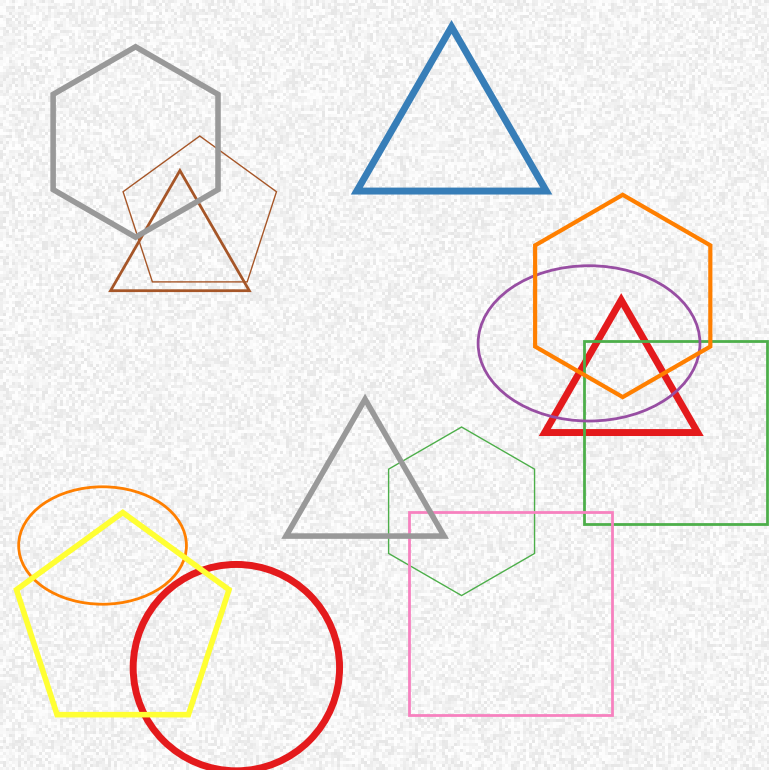[{"shape": "triangle", "thickness": 2.5, "radius": 0.57, "center": [0.807, 0.496]}, {"shape": "circle", "thickness": 2.5, "radius": 0.67, "center": [0.307, 0.133]}, {"shape": "triangle", "thickness": 2.5, "radius": 0.71, "center": [0.586, 0.823]}, {"shape": "square", "thickness": 1, "radius": 0.59, "center": [0.877, 0.439]}, {"shape": "hexagon", "thickness": 0.5, "radius": 0.55, "center": [0.599, 0.336]}, {"shape": "oval", "thickness": 1, "radius": 0.72, "center": [0.765, 0.554]}, {"shape": "hexagon", "thickness": 1.5, "radius": 0.66, "center": [0.809, 0.616]}, {"shape": "oval", "thickness": 1, "radius": 0.54, "center": [0.133, 0.292]}, {"shape": "pentagon", "thickness": 2, "radius": 0.73, "center": [0.159, 0.189]}, {"shape": "triangle", "thickness": 1, "radius": 0.52, "center": [0.234, 0.674]}, {"shape": "pentagon", "thickness": 0.5, "radius": 0.52, "center": [0.259, 0.719]}, {"shape": "square", "thickness": 1, "radius": 0.66, "center": [0.663, 0.203]}, {"shape": "triangle", "thickness": 2, "radius": 0.59, "center": [0.474, 0.363]}, {"shape": "hexagon", "thickness": 2, "radius": 0.62, "center": [0.176, 0.816]}]